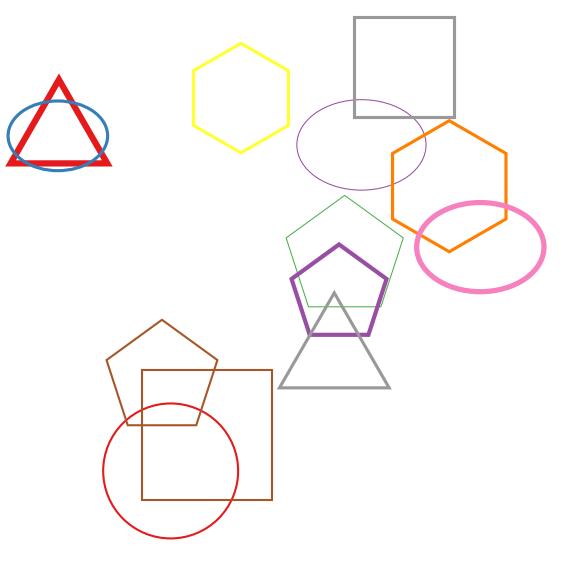[{"shape": "circle", "thickness": 1, "radius": 0.58, "center": [0.296, 0.184]}, {"shape": "triangle", "thickness": 3, "radius": 0.48, "center": [0.102, 0.765]}, {"shape": "oval", "thickness": 1.5, "radius": 0.43, "center": [0.1, 0.764]}, {"shape": "pentagon", "thickness": 0.5, "radius": 0.53, "center": [0.597, 0.554]}, {"shape": "oval", "thickness": 0.5, "radius": 0.56, "center": [0.626, 0.748]}, {"shape": "pentagon", "thickness": 2, "radius": 0.43, "center": [0.587, 0.489]}, {"shape": "hexagon", "thickness": 1.5, "radius": 0.57, "center": [0.778, 0.677]}, {"shape": "hexagon", "thickness": 1.5, "radius": 0.47, "center": [0.417, 0.829]}, {"shape": "pentagon", "thickness": 1, "radius": 0.5, "center": [0.28, 0.344]}, {"shape": "square", "thickness": 1, "radius": 0.56, "center": [0.359, 0.246]}, {"shape": "oval", "thickness": 2.5, "radius": 0.55, "center": [0.832, 0.571]}, {"shape": "square", "thickness": 1.5, "radius": 0.44, "center": [0.7, 0.883]}, {"shape": "triangle", "thickness": 1.5, "radius": 0.55, "center": [0.579, 0.382]}]